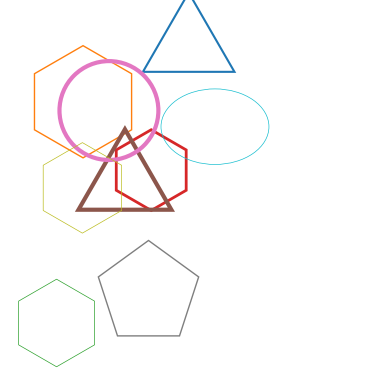[{"shape": "triangle", "thickness": 1.5, "radius": 0.69, "center": [0.49, 0.882]}, {"shape": "hexagon", "thickness": 1, "radius": 0.73, "center": [0.216, 0.736]}, {"shape": "hexagon", "thickness": 0.5, "radius": 0.57, "center": [0.147, 0.161]}, {"shape": "hexagon", "thickness": 2, "radius": 0.52, "center": [0.393, 0.558]}, {"shape": "triangle", "thickness": 3, "radius": 0.7, "center": [0.325, 0.525]}, {"shape": "circle", "thickness": 3, "radius": 0.64, "center": [0.283, 0.713]}, {"shape": "pentagon", "thickness": 1, "radius": 0.68, "center": [0.386, 0.238]}, {"shape": "hexagon", "thickness": 0.5, "radius": 0.59, "center": [0.214, 0.512]}, {"shape": "oval", "thickness": 0.5, "radius": 0.7, "center": [0.558, 0.671]}]